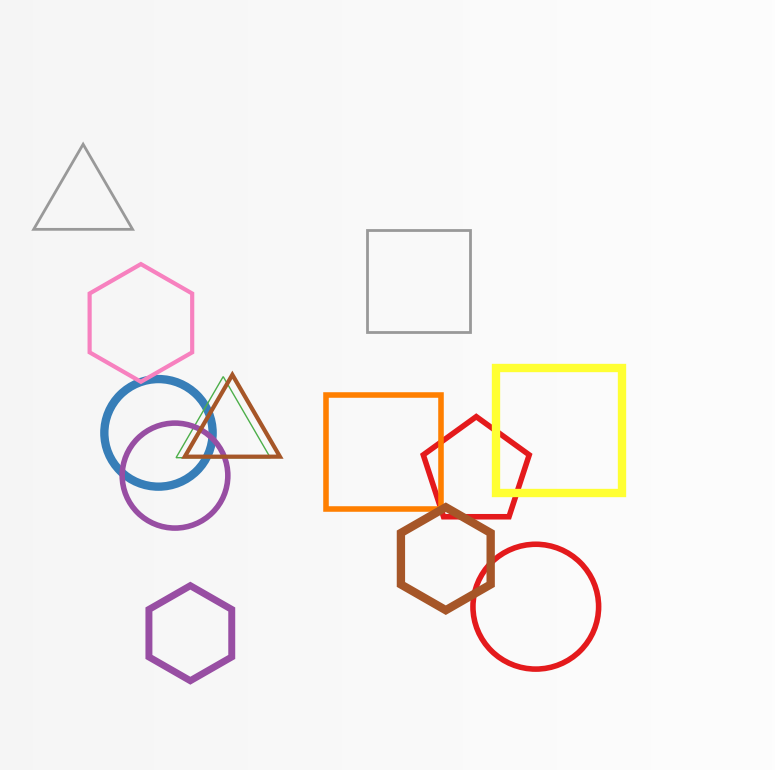[{"shape": "circle", "thickness": 2, "radius": 0.41, "center": [0.691, 0.212]}, {"shape": "pentagon", "thickness": 2, "radius": 0.36, "center": [0.615, 0.387]}, {"shape": "circle", "thickness": 3, "radius": 0.35, "center": [0.205, 0.438]}, {"shape": "triangle", "thickness": 0.5, "radius": 0.35, "center": [0.288, 0.441]}, {"shape": "circle", "thickness": 2, "radius": 0.34, "center": [0.226, 0.382]}, {"shape": "hexagon", "thickness": 2.5, "radius": 0.31, "center": [0.246, 0.178]}, {"shape": "square", "thickness": 2, "radius": 0.37, "center": [0.495, 0.413]}, {"shape": "square", "thickness": 3, "radius": 0.41, "center": [0.721, 0.441]}, {"shape": "triangle", "thickness": 1.5, "radius": 0.35, "center": [0.3, 0.442]}, {"shape": "hexagon", "thickness": 3, "radius": 0.33, "center": [0.575, 0.274]}, {"shape": "hexagon", "thickness": 1.5, "radius": 0.38, "center": [0.182, 0.581]}, {"shape": "square", "thickness": 1, "radius": 0.33, "center": [0.54, 0.635]}, {"shape": "triangle", "thickness": 1, "radius": 0.37, "center": [0.107, 0.739]}]